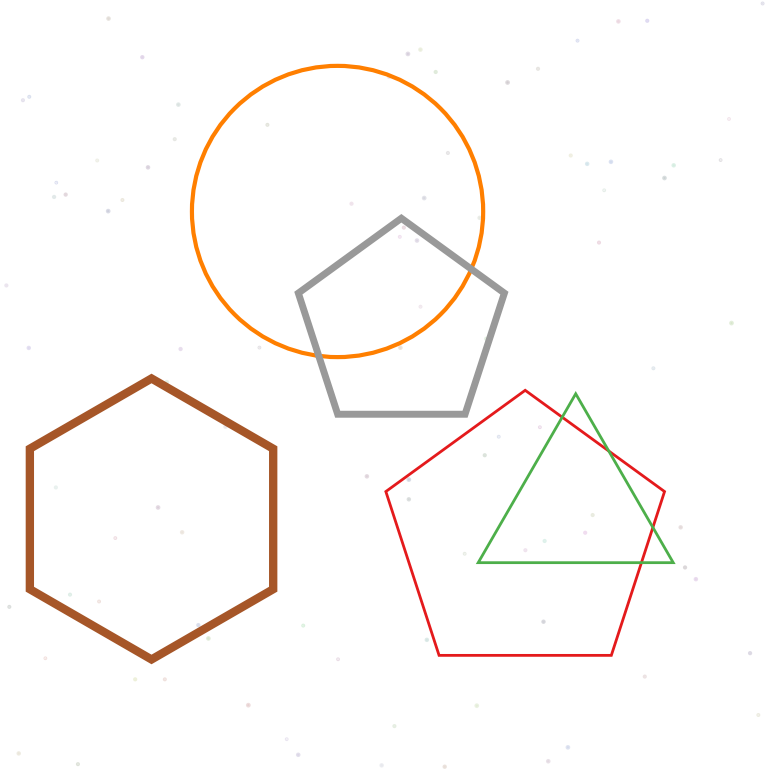[{"shape": "pentagon", "thickness": 1, "radius": 0.95, "center": [0.682, 0.303]}, {"shape": "triangle", "thickness": 1, "radius": 0.73, "center": [0.748, 0.342]}, {"shape": "circle", "thickness": 1.5, "radius": 0.95, "center": [0.438, 0.725]}, {"shape": "hexagon", "thickness": 3, "radius": 0.91, "center": [0.197, 0.326]}, {"shape": "pentagon", "thickness": 2.5, "radius": 0.7, "center": [0.521, 0.576]}]